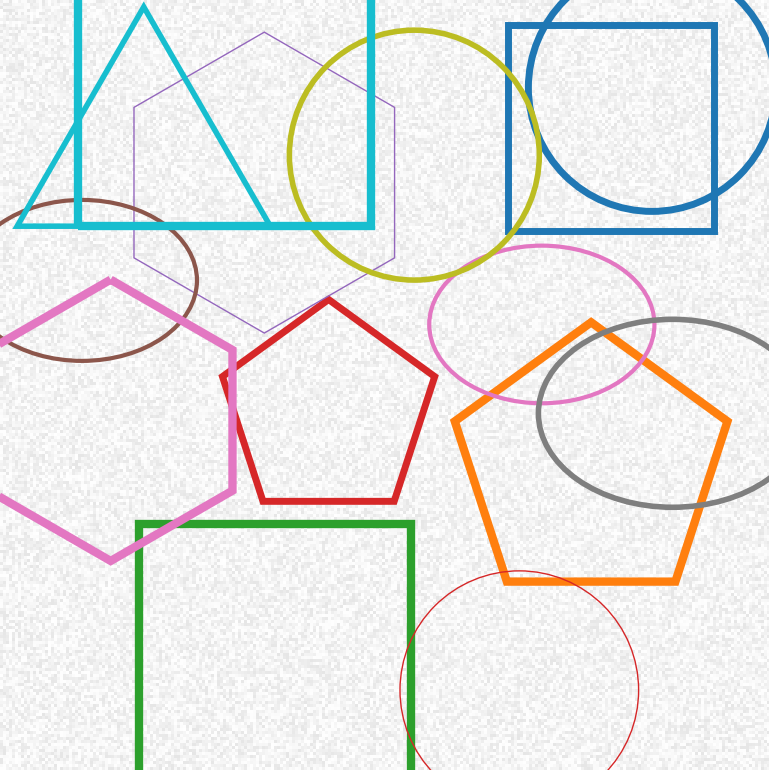[{"shape": "square", "thickness": 2.5, "radius": 0.67, "center": [0.794, 0.834]}, {"shape": "circle", "thickness": 2.5, "radius": 0.8, "center": [0.847, 0.886]}, {"shape": "pentagon", "thickness": 3, "radius": 0.93, "center": [0.768, 0.395]}, {"shape": "square", "thickness": 3, "radius": 0.88, "center": [0.357, 0.143]}, {"shape": "pentagon", "thickness": 2.5, "radius": 0.72, "center": [0.427, 0.466]}, {"shape": "circle", "thickness": 0.5, "radius": 0.77, "center": [0.674, 0.104]}, {"shape": "hexagon", "thickness": 0.5, "radius": 0.98, "center": [0.343, 0.763]}, {"shape": "oval", "thickness": 1.5, "radius": 0.75, "center": [0.106, 0.636]}, {"shape": "oval", "thickness": 1.5, "radius": 0.73, "center": [0.704, 0.579]}, {"shape": "hexagon", "thickness": 3, "radius": 0.91, "center": [0.144, 0.454]}, {"shape": "oval", "thickness": 2, "radius": 0.87, "center": [0.874, 0.463]}, {"shape": "circle", "thickness": 2, "radius": 0.81, "center": [0.538, 0.799]}, {"shape": "triangle", "thickness": 2, "radius": 0.95, "center": [0.187, 0.801]}, {"shape": "square", "thickness": 3, "radius": 0.95, "center": [0.291, 0.897]}]